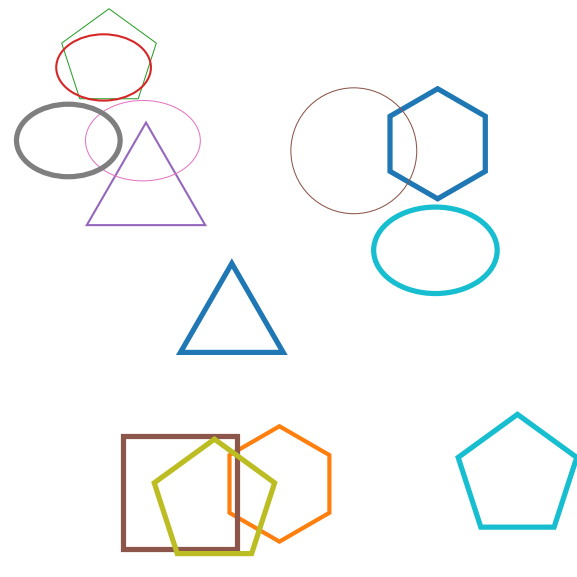[{"shape": "hexagon", "thickness": 2.5, "radius": 0.48, "center": [0.758, 0.75]}, {"shape": "triangle", "thickness": 2.5, "radius": 0.51, "center": [0.401, 0.44]}, {"shape": "hexagon", "thickness": 2, "radius": 0.5, "center": [0.484, 0.161]}, {"shape": "pentagon", "thickness": 0.5, "radius": 0.43, "center": [0.189, 0.898]}, {"shape": "oval", "thickness": 1, "radius": 0.41, "center": [0.179, 0.882]}, {"shape": "triangle", "thickness": 1, "radius": 0.59, "center": [0.253, 0.668]}, {"shape": "square", "thickness": 2.5, "radius": 0.49, "center": [0.312, 0.146]}, {"shape": "circle", "thickness": 0.5, "radius": 0.54, "center": [0.613, 0.738]}, {"shape": "oval", "thickness": 0.5, "radius": 0.5, "center": [0.247, 0.756]}, {"shape": "oval", "thickness": 2.5, "radius": 0.45, "center": [0.118, 0.756]}, {"shape": "pentagon", "thickness": 2.5, "radius": 0.55, "center": [0.371, 0.129]}, {"shape": "pentagon", "thickness": 2.5, "radius": 0.54, "center": [0.896, 0.174]}, {"shape": "oval", "thickness": 2.5, "radius": 0.53, "center": [0.754, 0.566]}]